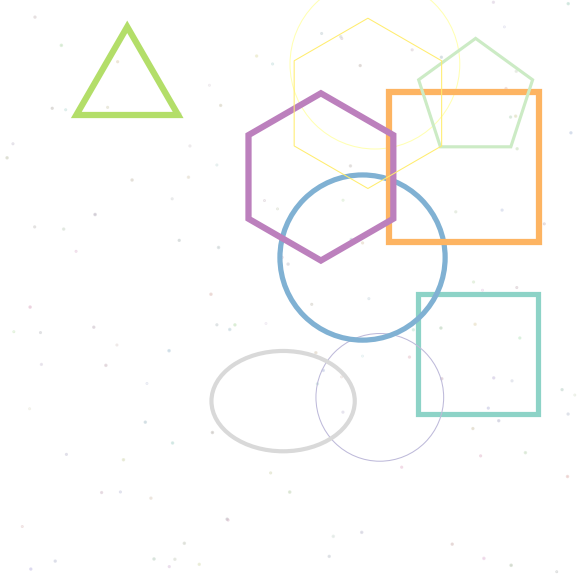[{"shape": "square", "thickness": 2.5, "radius": 0.52, "center": [0.828, 0.386]}, {"shape": "circle", "thickness": 0.5, "radius": 0.73, "center": [0.649, 0.888]}, {"shape": "circle", "thickness": 0.5, "radius": 0.55, "center": [0.658, 0.311]}, {"shape": "circle", "thickness": 2.5, "radius": 0.72, "center": [0.628, 0.553]}, {"shape": "square", "thickness": 3, "radius": 0.65, "center": [0.804, 0.71]}, {"shape": "triangle", "thickness": 3, "radius": 0.51, "center": [0.22, 0.851]}, {"shape": "oval", "thickness": 2, "radius": 0.62, "center": [0.49, 0.305]}, {"shape": "hexagon", "thickness": 3, "radius": 0.72, "center": [0.556, 0.693]}, {"shape": "pentagon", "thickness": 1.5, "radius": 0.52, "center": [0.824, 0.829]}, {"shape": "hexagon", "thickness": 0.5, "radius": 0.74, "center": [0.637, 0.82]}]